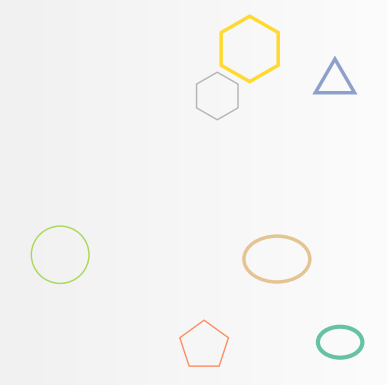[{"shape": "oval", "thickness": 3, "radius": 0.29, "center": [0.878, 0.111]}, {"shape": "pentagon", "thickness": 1, "radius": 0.33, "center": [0.527, 0.102]}, {"shape": "triangle", "thickness": 2.5, "radius": 0.29, "center": [0.864, 0.788]}, {"shape": "circle", "thickness": 1, "radius": 0.37, "center": [0.155, 0.338]}, {"shape": "hexagon", "thickness": 2.5, "radius": 0.42, "center": [0.644, 0.873]}, {"shape": "oval", "thickness": 2.5, "radius": 0.43, "center": [0.715, 0.327]}, {"shape": "hexagon", "thickness": 1, "radius": 0.31, "center": [0.561, 0.751]}]